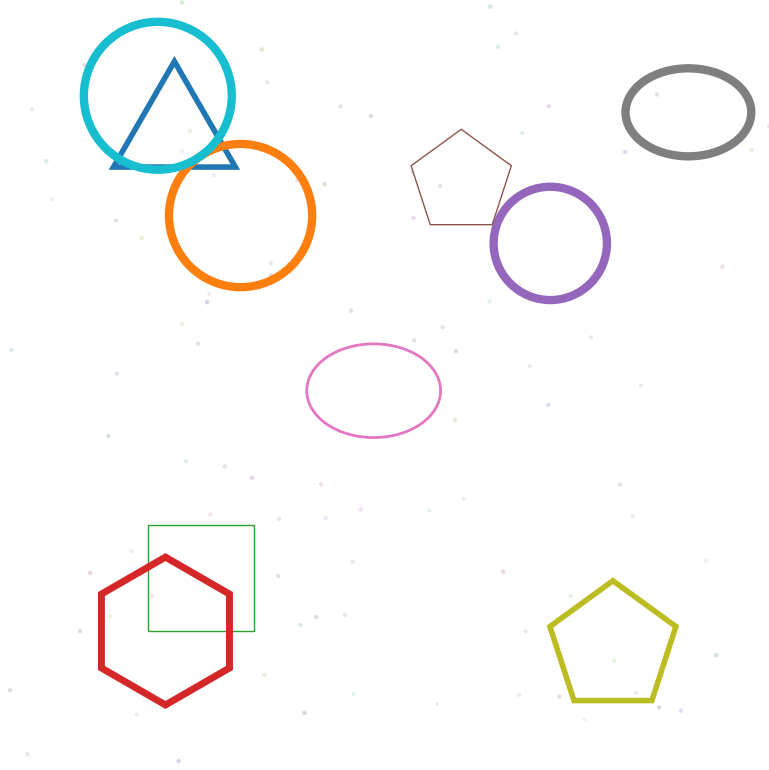[{"shape": "triangle", "thickness": 2, "radius": 0.46, "center": [0.227, 0.829]}, {"shape": "circle", "thickness": 3, "radius": 0.47, "center": [0.312, 0.72]}, {"shape": "square", "thickness": 0.5, "radius": 0.34, "center": [0.261, 0.249]}, {"shape": "hexagon", "thickness": 2.5, "radius": 0.48, "center": [0.215, 0.18]}, {"shape": "circle", "thickness": 3, "radius": 0.37, "center": [0.715, 0.684]}, {"shape": "pentagon", "thickness": 0.5, "radius": 0.34, "center": [0.599, 0.764]}, {"shape": "oval", "thickness": 1, "radius": 0.43, "center": [0.485, 0.493]}, {"shape": "oval", "thickness": 3, "radius": 0.41, "center": [0.894, 0.854]}, {"shape": "pentagon", "thickness": 2, "radius": 0.43, "center": [0.796, 0.16]}, {"shape": "circle", "thickness": 3, "radius": 0.48, "center": [0.205, 0.876]}]